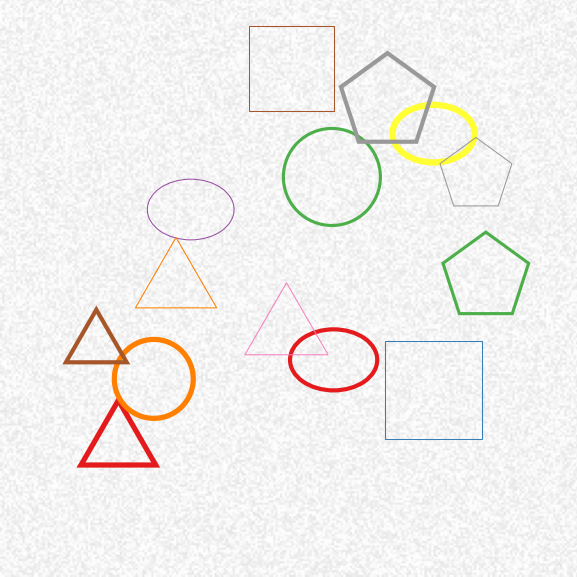[{"shape": "triangle", "thickness": 2.5, "radius": 0.37, "center": [0.205, 0.231]}, {"shape": "oval", "thickness": 2, "radius": 0.38, "center": [0.578, 0.376]}, {"shape": "square", "thickness": 0.5, "radius": 0.42, "center": [0.751, 0.324]}, {"shape": "pentagon", "thickness": 1.5, "radius": 0.39, "center": [0.841, 0.519]}, {"shape": "circle", "thickness": 1.5, "radius": 0.42, "center": [0.575, 0.693]}, {"shape": "oval", "thickness": 0.5, "radius": 0.38, "center": [0.33, 0.636]}, {"shape": "triangle", "thickness": 0.5, "radius": 0.41, "center": [0.305, 0.507]}, {"shape": "circle", "thickness": 2.5, "radius": 0.34, "center": [0.266, 0.343]}, {"shape": "oval", "thickness": 3, "radius": 0.36, "center": [0.751, 0.768]}, {"shape": "triangle", "thickness": 2, "radius": 0.3, "center": [0.167, 0.402]}, {"shape": "square", "thickness": 0.5, "radius": 0.37, "center": [0.504, 0.88]}, {"shape": "triangle", "thickness": 0.5, "radius": 0.42, "center": [0.496, 0.426]}, {"shape": "pentagon", "thickness": 0.5, "radius": 0.33, "center": [0.824, 0.696]}, {"shape": "pentagon", "thickness": 2, "radius": 0.42, "center": [0.671, 0.822]}]